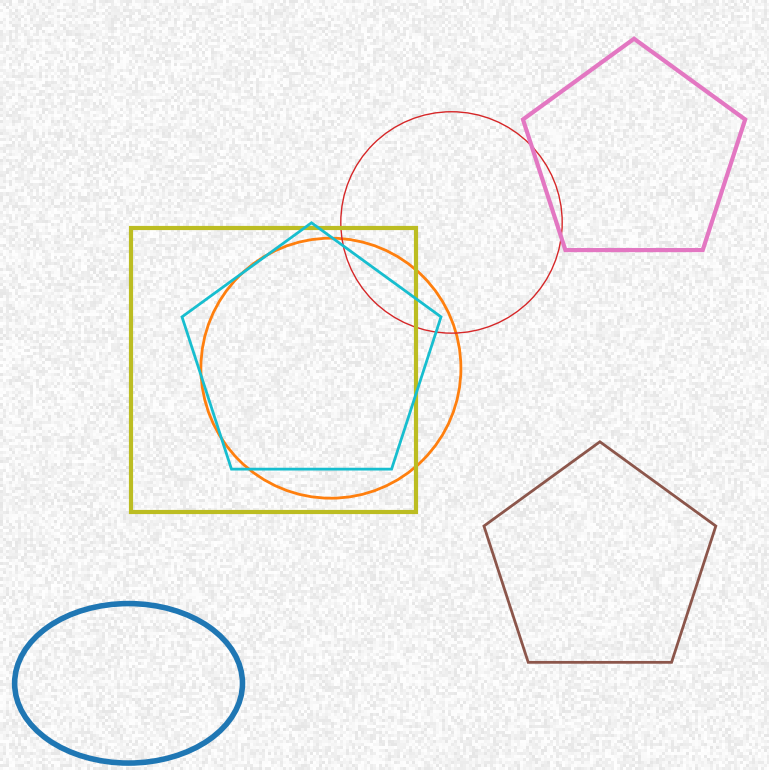[{"shape": "oval", "thickness": 2, "radius": 0.74, "center": [0.167, 0.113]}, {"shape": "circle", "thickness": 1, "radius": 0.84, "center": [0.43, 0.522]}, {"shape": "circle", "thickness": 0.5, "radius": 0.72, "center": [0.586, 0.711]}, {"shape": "pentagon", "thickness": 1, "radius": 0.79, "center": [0.779, 0.268]}, {"shape": "pentagon", "thickness": 1.5, "radius": 0.76, "center": [0.823, 0.798]}, {"shape": "square", "thickness": 1.5, "radius": 0.92, "center": [0.355, 0.52]}, {"shape": "pentagon", "thickness": 1, "radius": 0.88, "center": [0.405, 0.534]}]